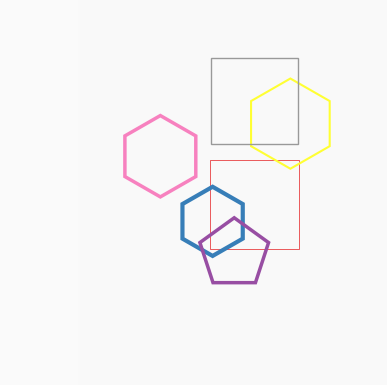[{"shape": "square", "thickness": 0.5, "radius": 0.58, "center": [0.657, 0.47]}, {"shape": "hexagon", "thickness": 3, "radius": 0.45, "center": [0.549, 0.425]}, {"shape": "pentagon", "thickness": 2.5, "radius": 0.47, "center": [0.604, 0.341]}, {"shape": "hexagon", "thickness": 1.5, "radius": 0.59, "center": [0.749, 0.679]}, {"shape": "hexagon", "thickness": 2.5, "radius": 0.53, "center": [0.414, 0.594]}, {"shape": "square", "thickness": 1, "radius": 0.56, "center": [0.657, 0.738]}]